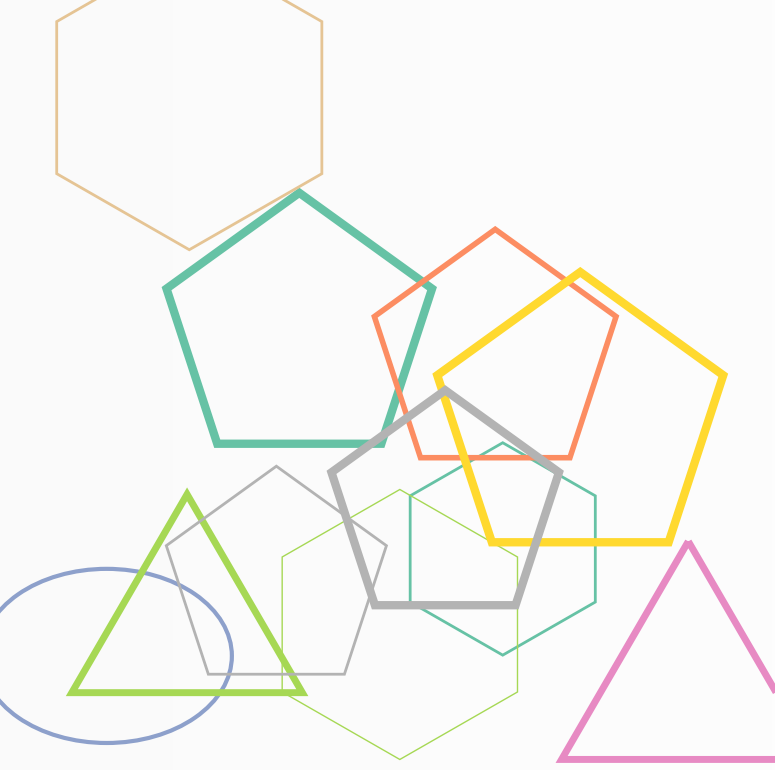[{"shape": "pentagon", "thickness": 3, "radius": 0.9, "center": [0.386, 0.569]}, {"shape": "hexagon", "thickness": 1, "radius": 0.69, "center": [0.649, 0.287]}, {"shape": "pentagon", "thickness": 2, "radius": 0.82, "center": [0.639, 0.538]}, {"shape": "oval", "thickness": 1.5, "radius": 0.81, "center": [0.138, 0.148]}, {"shape": "triangle", "thickness": 2.5, "radius": 0.94, "center": [0.888, 0.108]}, {"shape": "hexagon", "thickness": 0.5, "radius": 0.88, "center": [0.516, 0.189]}, {"shape": "triangle", "thickness": 2.5, "radius": 0.86, "center": [0.241, 0.186]}, {"shape": "pentagon", "thickness": 3, "radius": 0.97, "center": [0.749, 0.453]}, {"shape": "hexagon", "thickness": 1, "radius": 0.99, "center": [0.244, 0.873]}, {"shape": "pentagon", "thickness": 1, "radius": 0.75, "center": [0.357, 0.245]}, {"shape": "pentagon", "thickness": 3, "radius": 0.77, "center": [0.574, 0.339]}]